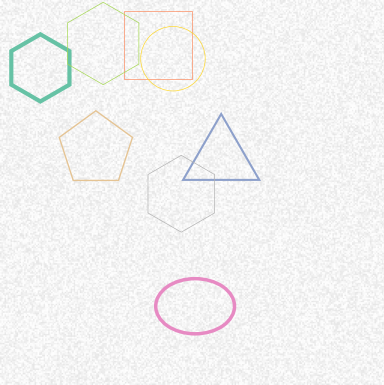[{"shape": "hexagon", "thickness": 3, "radius": 0.44, "center": [0.105, 0.824]}, {"shape": "square", "thickness": 0.5, "radius": 0.44, "center": [0.411, 0.882]}, {"shape": "triangle", "thickness": 1.5, "radius": 0.57, "center": [0.575, 0.59]}, {"shape": "oval", "thickness": 2.5, "radius": 0.51, "center": [0.507, 0.205]}, {"shape": "hexagon", "thickness": 0.5, "radius": 0.54, "center": [0.268, 0.887]}, {"shape": "circle", "thickness": 0.5, "radius": 0.42, "center": [0.449, 0.848]}, {"shape": "pentagon", "thickness": 1, "radius": 0.5, "center": [0.249, 0.612]}, {"shape": "hexagon", "thickness": 0.5, "radius": 0.5, "center": [0.471, 0.497]}]